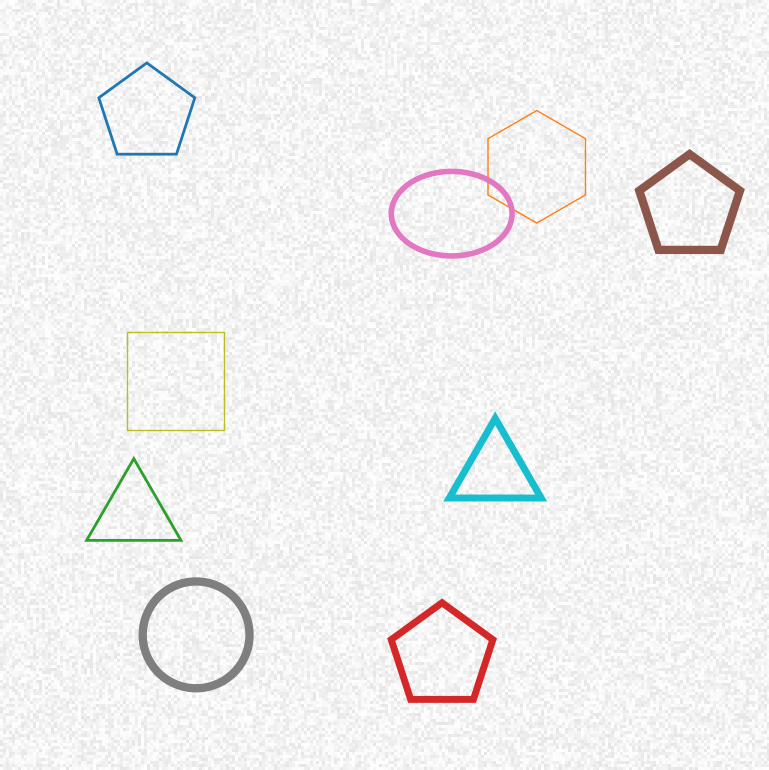[{"shape": "pentagon", "thickness": 1, "radius": 0.33, "center": [0.191, 0.853]}, {"shape": "hexagon", "thickness": 0.5, "radius": 0.37, "center": [0.697, 0.783]}, {"shape": "triangle", "thickness": 1, "radius": 0.35, "center": [0.174, 0.334]}, {"shape": "pentagon", "thickness": 2.5, "radius": 0.35, "center": [0.574, 0.148]}, {"shape": "pentagon", "thickness": 3, "radius": 0.34, "center": [0.896, 0.731]}, {"shape": "oval", "thickness": 2, "radius": 0.39, "center": [0.587, 0.723]}, {"shape": "circle", "thickness": 3, "radius": 0.35, "center": [0.255, 0.176]}, {"shape": "square", "thickness": 0.5, "radius": 0.32, "center": [0.228, 0.505]}, {"shape": "triangle", "thickness": 2.5, "radius": 0.34, "center": [0.643, 0.388]}]